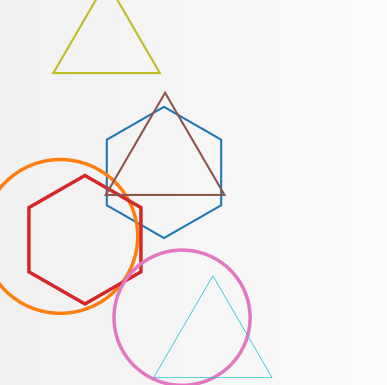[{"shape": "hexagon", "thickness": 1.5, "radius": 0.85, "center": [0.423, 0.552]}, {"shape": "circle", "thickness": 2.5, "radius": 1.0, "center": [0.156, 0.386]}, {"shape": "hexagon", "thickness": 2.5, "radius": 0.83, "center": [0.219, 0.377]}, {"shape": "triangle", "thickness": 1.5, "radius": 0.88, "center": [0.426, 0.582]}, {"shape": "circle", "thickness": 2.5, "radius": 0.88, "center": [0.47, 0.175]}, {"shape": "triangle", "thickness": 1.5, "radius": 0.79, "center": [0.275, 0.89]}, {"shape": "triangle", "thickness": 0.5, "radius": 0.88, "center": [0.549, 0.107]}]